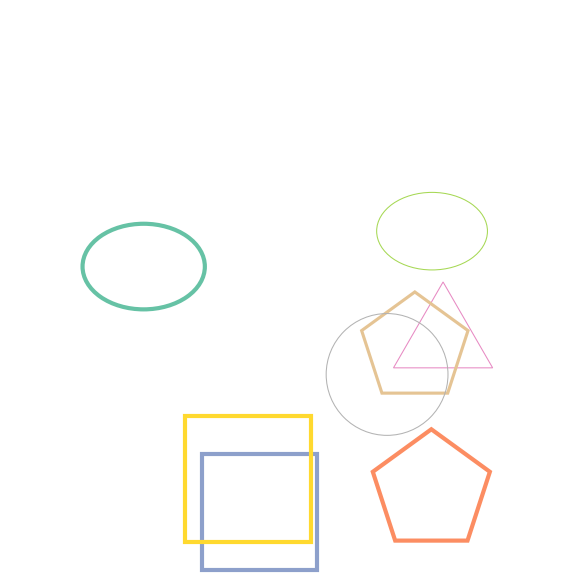[{"shape": "oval", "thickness": 2, "radius": 0.53, "center": [0.249, 0.538]}, {"shape": "pentagon", "thickness": 2, "radius": 0.53, "center": [0.747, 0.149]}, {"shape": "square", "thickness": 2, "radius": 0.5, "center": [0.449, 0.112]}, {"shape": "triangle", "thickness": 0.5, "radius": 0.5, "center": [0.767, 0.412]}, {"shape": "oval", "thickness": 0.5, "radius": 0.48, "center": [0.748, 0.599]}, {"shape": "square", "thickness": 2, "radius": 0.54, "center": [0.43, 0.17]}, {"shape": "pentagon", "thickness": 1.5, "radius": 0.48, "center": [0.718, 0.397]}, {"shape": "circle", "thickness": 0.5, "radius": 0.53, "center": [0.67, 0.351]}]